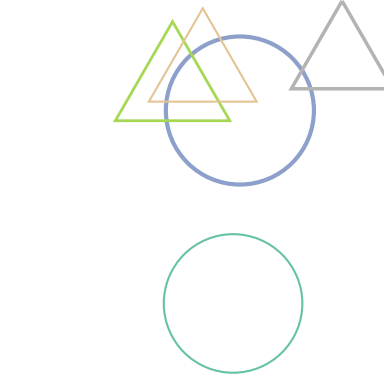[{"shape": "circle", "thickness": 1.5, "radius": 0.9, "center": [0.605, 0.212]}, {"shape": "circle", "thickness": 3, "radius": 0.96, "center": [0.623, 0.713]}, {"shape": "triangle", "thickness": 2, "radius": 0.86, "center": [0.448, 0.772]}, {"shape": "triangle", "thickness": 1.5, "radius": 0.81, "center": [0.527, 0.817]}, {"shape": "triangle", "thickness": 2.5, "radius": 0.76, "center": [0.889, 0.845]}]